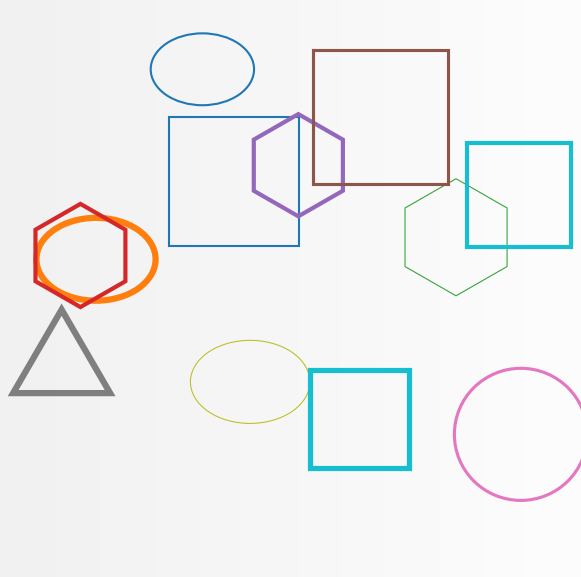[{"shape": "oval", "thickness": 1, "radius": 0.44, "center": [0.348, 0.879]}, {"shape": "square", "thickness": 1, "radius": 0.56, "center": [0.403, 0.685]}, {"shape": "oval", "thickness": 3, "radius": 0.51, "center": [0.165, 0.55]}, {"shape": "hexagon", "thickness": 0.5, "radius": 0.51, "center": [0.785, 0.588]}, {"shape": "hexagon", "thickness": 2, "radius": 0.45, "center": [0.138, 0.557]}, {"shape": "hexagon", "thickness": 2, "radius": 0.44, "center": [0.513, 0.713]}, {"shape": "square", "thickness": 1.5, "radius": 0.58, "center": [0.654, 0.797]}, {"shape": "circle", "thickness": 1.5, "radius": 0.57, "center": [0.896, 0.247]}, {"shape": "triangle", "thickness": 3, "radius": 0.48, "center": [0.106, 0.367]}, {"shape": "oval", "thickness": 0.5, "radius": 0.51, "center": [0.43, 0.338]}, {"shape": "square", "thickness": 2.5, "radius": 0.43, "center": [0.618, 0.274]}, {"shape": "square", "thickness": 2, "radius": 0.45, "center": [0.893, 0.661]}]